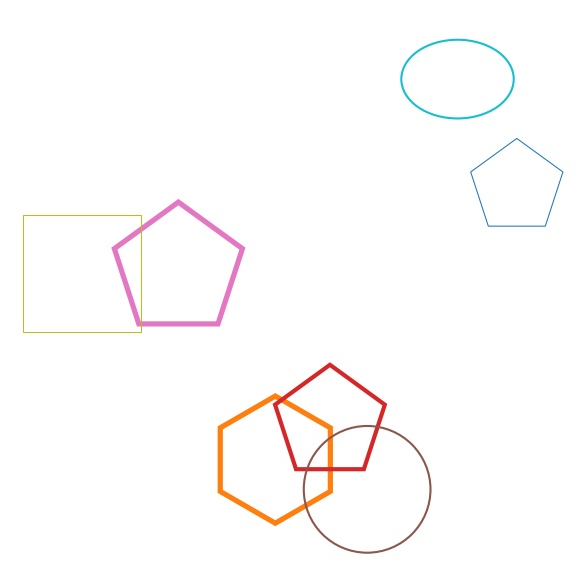[{"shape": "pentagon", "thickness": 0.5, "radius": 0.42, "center": [0.895, 0.675]}, {"shape": "hexagon", "thickness": 2.5, "radius": 0.55, "center": [0.477, 0.203]}, {"shape": "pentagon", "thickness": 2, "radius": 0.5, "center": [0.571, 0.268]}, {"shape": "circle", "thickness": 1, "radius": 0.55, "center": [0.636, 0.152]}, {"shape": "pentagon", "thickness": 2.5, "radius": 0.58, "center": [0.309, 0.533]}, {"shape": "square", "thickness": 0.5, "radius": 0.51, "center": [0.142, 0.526]}, {"shape": "oval", "thickness": 1, "radius": 0.49, "center": [0.792, 0.862]}]